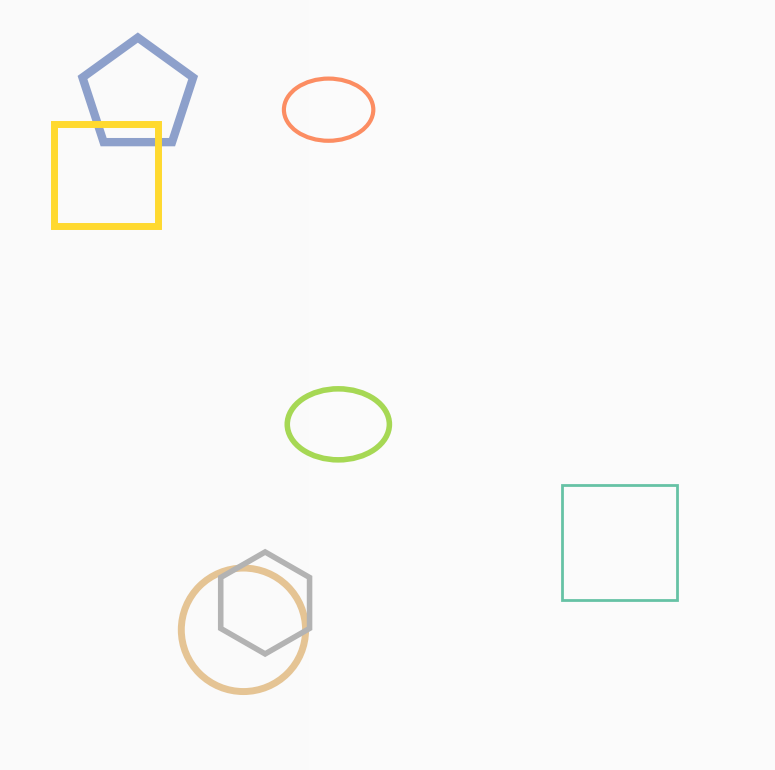[{"shape": "square", "thickness": 1, "radius": 0.37, "center": [0.799, 0.295]}, {"shape": "oval", "thickness": 1.5, "radius": 0.29, "center": [0.424, 0.858]}, {"shape": "pentagon", "thickness": 3, "radius": 0.38, "center": [0.178, 0.876]}, {"shape": "oval", "thickness": 2, "radius": 0.33, "center": [0.437, 0.449]}, {"shape": "square", "thickness": 2.5, "radius": 0.33, "center": [0.137, 0.773]}, {"shape": "circle", "thickness": 2.5, "radius": 0.4, "center": [0.314, 0.182]}, {"shape": "hexagon", "thickness": 2, "radius": 0.33, "center": [0.342, 0.217]}]